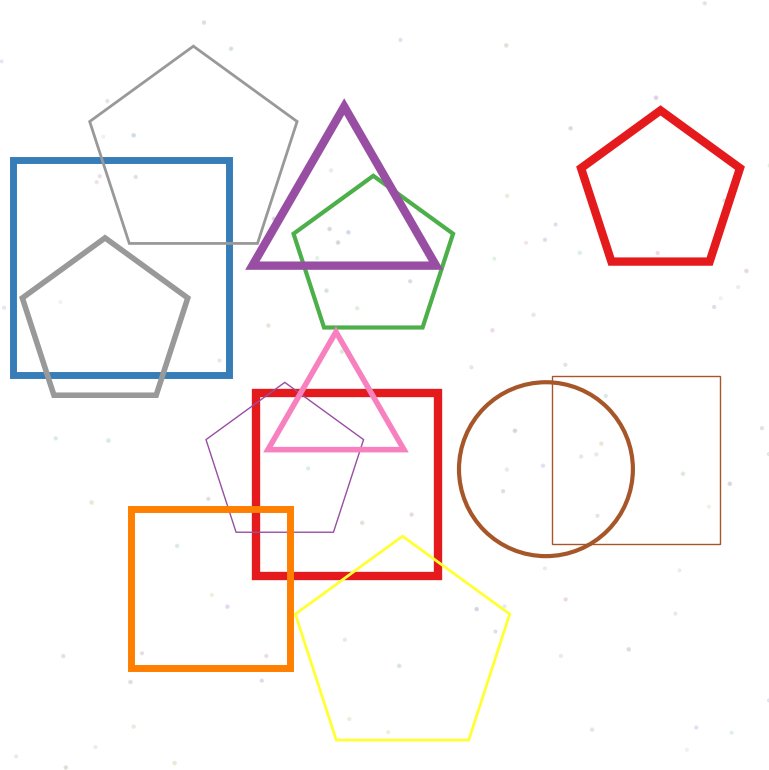[{"shape": "pentagon", "thickness": 3, "radius": 0.54, "center": [0.858, 0.748]}, {"shape": "square", "thickness": 3, "radius": 0.59, "center": [0.451, 0.371]}, {"shape": "square", "thickness": 2.5, "radius": 0.7, "center": [0.157, 0.653]}, {"shape": "pentagon", "thickness": 1.5, "radius": 0.54, "center": [0.485, 0.663]}, {"shape": "triangle", "thickness": 3, "radius": 0.69, "center": [0.447, 0.724]}, {"shape": "pentagon", "thickness": 0.5, "radius": 0.54, "center": [0.37, 0.396]}, {"shape": "square", "thickness": 2.5, "radius": 0.52, "center": [0.273, 0.235]}, {"shape": "pentagon", "thickness": 1, "radius": 0.73, "center": [0.523, 0.157]}, {"shape": "circle", "thickness": 1.5, "radius": 0.56, "center": [0.709, 0.391]}, {"shape": "square", "thickness": 0.5, "radius": 0.54, "center": [0.826, 0.402]}, {"shape": "triangle", "thickness": 2, "radius": 0.51, "center": [0.436, 0.467]}, {"shape": "pentagon", "thickness": 2, "radius": 0.56, "center": [0.136, 0.578]}, {"shape": "pentagon", "thickness": 1, "radius": 0.71, "center": [0.251, 0.798]}]